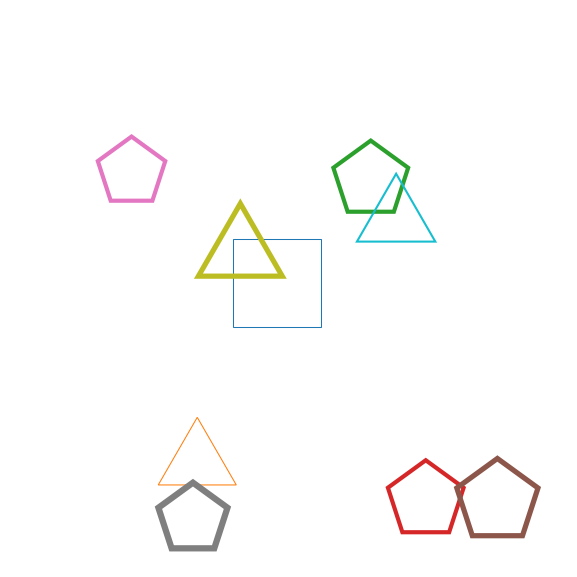[{"shape": "square", "thickness": 0.5, "radius": 0.38, "center": [0.479, 0.508]}, {"shape": "triangle", "thickness": 0.5, "radius": 0.39, "center": [0.342, 0.198]}, {"shape": "pentagon", "thickness": 2, "radius": 0.34, "center": [0.642, 0.688]}, {"shape": "pentagon", "thickness": 2, "radius": 0.34, "center": [0.737, 0.133]}, {"shape": "pentagon", "thickness": 2.5, "radius": 0.37, "center": [0.861, 0.131]}, {"shape": "pentagon", "thickness": 2, "radius": 0.31, "center": [0.228, 0.701]}, {"shape": "pentagon", "thickness": 3, "radius": 0.31, "center": [0.334, 0.101]}, {"shape": "triangle", "thickness": 2.5, "radius": 0.42, "center": [0.416, 0.563]}, {"shape": "triangle", "thickness": 1, "radius": 0.39, "center": [0.686, 0.62]}]